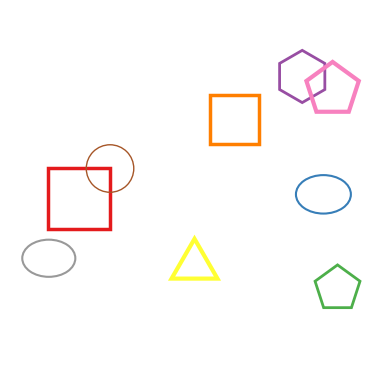[{"shape": "square", "thickness": 2.5, "radius": 0.4, "center": [0.205, 0.485]}, {"shape": "oval", "thickness": 1.5, "radius": 0.36, "center": [0.84, 0.495]}, {"shape": "pentagon", "thickness": 2, "radius": 0.31, "center": [0.877, 0.251]}, {"shape": "hexagon", "thickness": 2, "radius": 0.34, "center": [0.785, 0.801]}, {"shape": "square", "thickness": 2.5, "radius": 0.32, "center": [0.61, 0.69]}, {"shape": "triangle", "thickness": 3, "radius": 0.34, "center": [0.505, 0.311]}, {"shape": "circle", "thickness": 1, "radius": 0.31, "center": [0.286, 0.562]}, {"shape": "pentagon", "thickness": 3, "radius": 0.36, "center": [0.864, 0.768]}, {"shape": "oval", "thickness": 1.5, "radius": 0.34, "center": [0.127, 0.329]}]